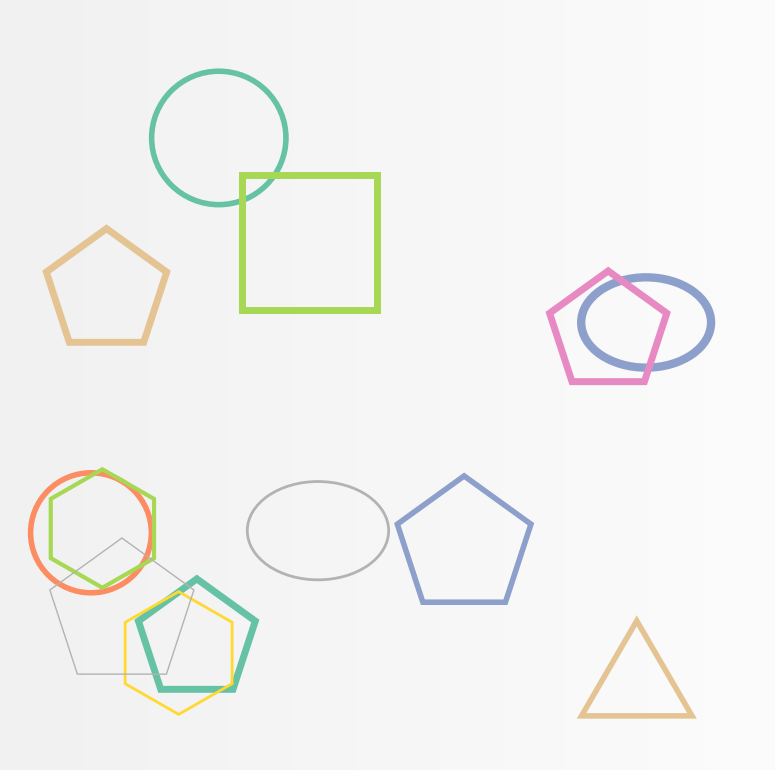[{"shape": "pentagon", "thickness": 2.5, "radius": 0.4, "center": [0.254, 0.169]}, {"shape": "circle", "thickness": 2, "radius": 0.43, "center": [0.282, 0.821]}, {"shape": "circle", "thickness": 2, "radius": 0.39, "center": [0.117, 0.308]}, {"shape": "pentagon", "thickness": 2, "radius": 0.45, "center": [0.599, 0.291]}, {"shape": "oval", "thickness": 3, "radius": 0.42, "center": [0.834, 0.581]}, {"shape": "pentagon", "thickness": 2.5, "radius": 0.4, "center": [0.785, 0.569]}, {"shape": "square", "thickness": 2.5, "radius": 0.44, "center": [0.399, 0.685]}, {"shape": "hexagon", "thickness": 1.5, "radius": 0.38, "center": [0.132, 0.314]}, {"shape": "hexagon", "thickness": 1, "radius": 0.4, "center": [0.231, 0.152]}, {"shape": "pentagon", "thickness": 2.5, "radius": 0.41, "center": [0.137, 0.621]}, {"shape": "triangle", "thickness": 2, "radius": 0.41, "center": [0.822, 0.111]}, {"shape": "pentagon", "thickness": 0.5, "radius": 0.49, "center": [0.157, 0.204]}, {"shape": "oval", "thickness": 1, "radius": 0.46, "center": [0.41, 0.311]}]